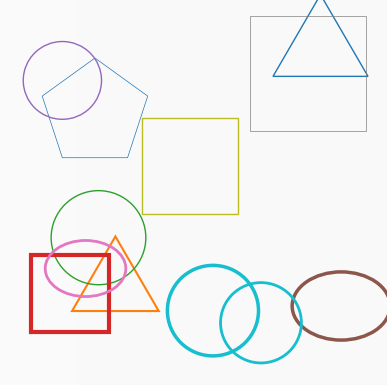[{"shape": "pentagon", "thickness": 0.5, "radius": 0.72, "center": [0.245, 0.706]}, {"shape": "triangle", "thickness": 1, "radius": 0.71, "center": [0.827, 0.872]}, {"shape": "triangle", "thickness": 1.5, "radius": 0.65, "center": [0.298, 0.257]}, {"shape": "circle", "thickness": 1, "radius": 0.61, "center": [0.254, 0.383]}, {"shape": "square", "thickness": 3, "radius": 0.5, "center": [0.18, 0.238]}, {"shape": "circle", "thickness": 1, "radius": 0.5, "center": [0.161, 0.791]}, {"shape": "oval", "thickness": 2.5, "radius": 0.63, "center": [0.88, 0.205]}, {"shape": "oval", "thickness": 2, "radius": 0.52, "center": [0.221, 0.303]}, {"shape": "square", "thickness": 0.5, "radius": 0.75, "center": [0.795, 0.81]}, {"shape": "square", "thickness": 1, "radius": 0.62, "center": [0.49, 0.569]}, {"shape": "circle", "thickness": 2, "radius": 0.52, "center": [0.673, 0.162]}, {"shape": "circle", "thickness": 2.5, "radius": 0.59, "center": [0.55, 0.193]}]